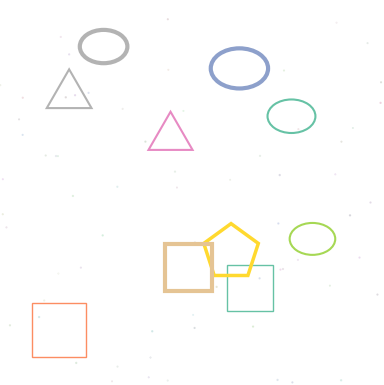[{"shape": "oval", "thickness": 1.5, "radius": 0.31, "center": [0.757, 0.698]}, {"shape": "square", "thickness": 1, "radius": 0.3, "center": [0.649, 0.252]}, {"shape": "square", "thickness": 1, "radius": 0.35, "center": [0.153, 0.142]}, {"shape": "oval", "thickness": 3, "radius": 0.37, "center": [0.622, 0.822]}, {"shape": "triangle", "thickness": 1.5, "radius": 0.33, "center": [0.443, 0.644]}, {"shape": "oval", "thickness": 1.5, "radius": 0.3, "center": [0.812, 0.379]}, {"shape": "pentagon", "thickness": 2.5, "radius": 0.37, "center": [0.6, 0.345]}, {"shape": "square", "thickness": 3, "radius": 0.3, "center": [0.49, 0.305]}, {"shape": "triangle", "thickness": 1.5, "radius": 0.34, "center": [0.18, 0.753]}, {"shape": "oval", "thickness": 3, "radius": 0.31, "center": [0.269, 0.879]}]